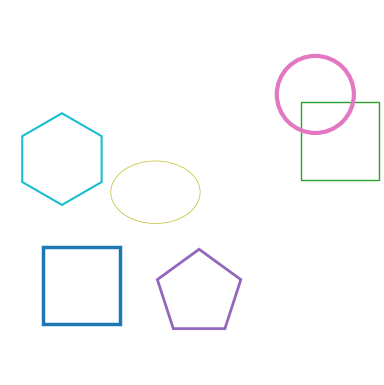[{"shape": "square", "thickness": 2.5, "radius": 0.5, "center": [0.213, 0.258]}, {"shape": "square", "thickness": 1, "radius": 0.51, "center": [0.882, 0.634]}, {"shape": "pentagon", "thickness": 2, "radius": 0.57, "center": [0.517, 0.239]}, {"shape": "circle", "thickness": 3, "radius": 0.5, "center": [0.819, 0.755]}, {"shape": "oval", "thickness": 0.5, "radius": 0.58, "center": [0.404, 0.501]}, {"shape": "hexagon", "thickness": 1.5, "radius": 0.6, "center": [0.161, 0.587]}]